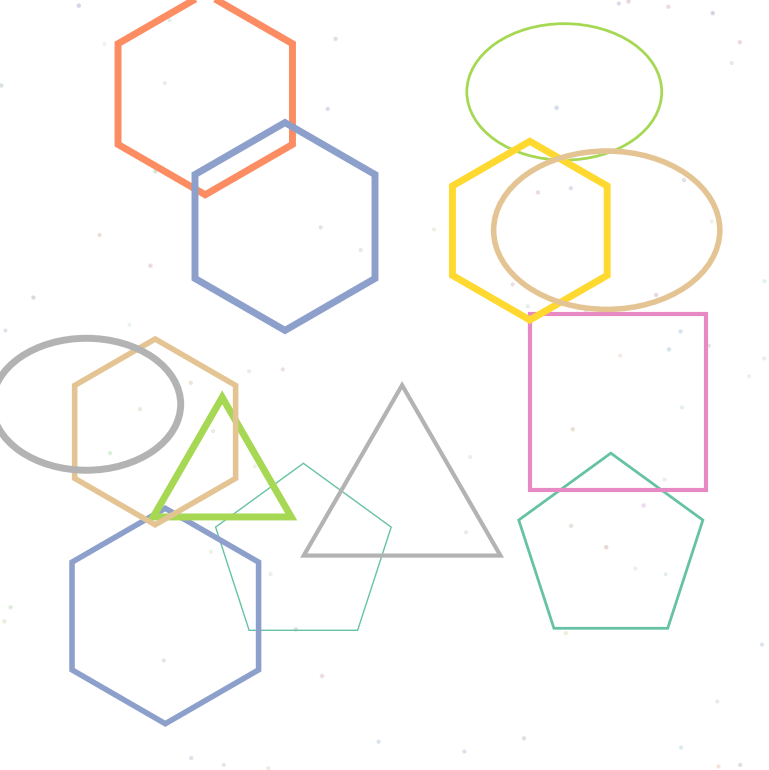[{"shape": "pentagon", "thickness": 0.5, "radius": 0.6, "center": [0.394, 0.278]}, {"shape": "pentagon", "thickness": 1, "radius": 0.63, "center": [0.793, 0.286]}, {"shape": "hexagon", "thickness": 2.5, "radius": 0.65, "center": [0.267, 0.878]}, {"shape": "hexagon", "thickness": 2, "radius": 0.7, "center": [0.215, 0.2]}, {"shape": "hexagon", "thickness": 2.5, "radius": 0.67, "center": [0.37, 0.706]}, {"shape": "square", "thickness": 1.5, "radius": 0.57, "center": [0.802, 0.478]}, {"shape": "oval", "thickness": 1, "radius": 0.63, "center": [0.733, 0.881]}, {"shape": "triangle", "thickness": 2.5, "radius": 0.52, "center": [0.289, 0.38]}, {"shape": "hexagon", "thickness": 2.5, "radius": 0.58, "center": [0.688, 0.7]}, {"shape": "oval", "thickness": 2, "radius": 0.73, "center": [0.788, 0.701]}, {"shape": "hexagon", "thickness": 2, "radius": 0.6, "center": [0.201, 0.439]}, {"shape": "triangle", "thickness": 1.5, "radius": 0.74, "center": [0.522, 0.352]}, {"shape": "oval", "thickness": 2.5, "radius": 0.61, "center": [0.112, 0.475]}]